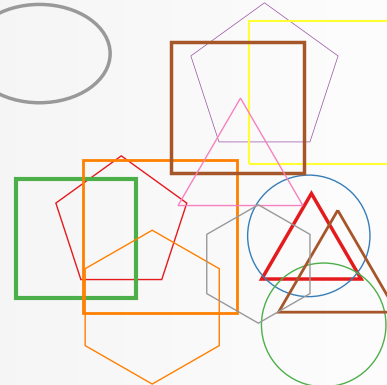[{"shape": "triangle", "thickness": 2.5, "radius": 0.74, "center": [0.804, 0.349]}, {"shape": "pentagon", "thickness": 1, "radius": 0.89, "center": [0.313, 0.418]}, {"shape": "circle", "thickness": 1, "radius": 0.79, "center": [0.797, 0.387]}, {"shape": "circle", "thickness": 1, "radius": 0.8, "center": [0.835, 0.156]}, {"shape": "square", "thickness": 3, "radius": 0.77, "center": [0.197, 0.38]}, {"shape": "pentagon", "thickness": 0.5, "radius": 1.0, "center": [0.682, 0.793]}, {"shape": "square", "thickness": 2, "radius": 0.99, "center": [0.414, 0.386]}, {"shape": "hexagon", "thickness": 1, "radius": 1.0, "center": [0.393, 0.202]}, {"shape": "square", "thickness": 1.5, "radius": 0.93, "center": [0.827, 0.759]}, {"shape": "square", "thickness": 2.5, "radius": 0.85, "center": [0.613, 0.721]}, {"shape": "triangle", "thickness": 2, "radius": 0.88, "center": [0.872, 0.277]}, {"shape": "triangle", "thickness": 1, "radius": 0.93, "center": [0.621, 0.559]}, {"shape": "hexagon", "thickness": 1, "radius": 0.77, "center": [0.667, 0.314]}, {"shape": "oval", "thickness": 2.5, "radius": 0.91, "center": [0.102, 0.861]}]